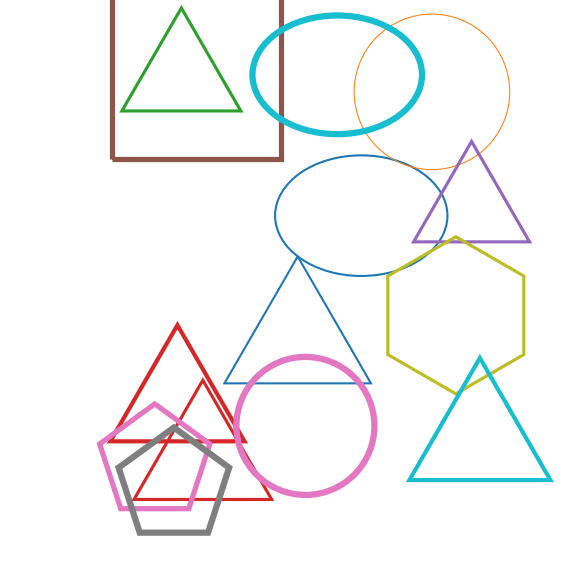[{"shape": "oval", "thickness": 1, "radius": 0.75, "center": [0.626, 0.626]}, {"shape": "triangle", "thickness": 1, "radius": 0.73, "center": [0.516, 0.409]}, {"shape": "circle", "thickness": 0.5, "radius": 0.67, "center": [0.748, 0.84]}, {"shape": "triangle", "thickness": 1.5, "radius": 0.59, "center": [0.314, 0.866]}, {"shape": "triangle", "thickness": 1.5, "radius": 0.69, "center": [0.351, 0.203]}, {"shape": "triangle", "thickness": 2, "radius": 0.67, "center": [0.307, 0.302]}, {"shape": "triangle", "thickness": 1.5, "radius": 0.58, "center": [0.817, 0.638]}, {"shape": "square", "thickness": 2.5, "radius": 0.73, "center": [0.34, 0.869]}, {"shape": "circle", "thickness": 3, "radius": 0.6, "center": [0.529, 0.262]}, {"shape": "pentagon", "thickness": 2.5, "radius": 0.5, "center": [0.268, 0.199]}, {"shape": "pentagon", "thickness": 3, "radius": 0.5, "center": [0.301, 0.158]}, {"shape": "hexagon", "thickness": 1.5, "radius": 0.68, "center": [0.789, 0.453]}, {"shape": "triangle", "thickness": 2, "radius": 0.7, "center": [0.831, 0.238]}, {"shape": "oval", "thickness": 3, "radius": 0.73, "center": [0.584, 0.87]}]